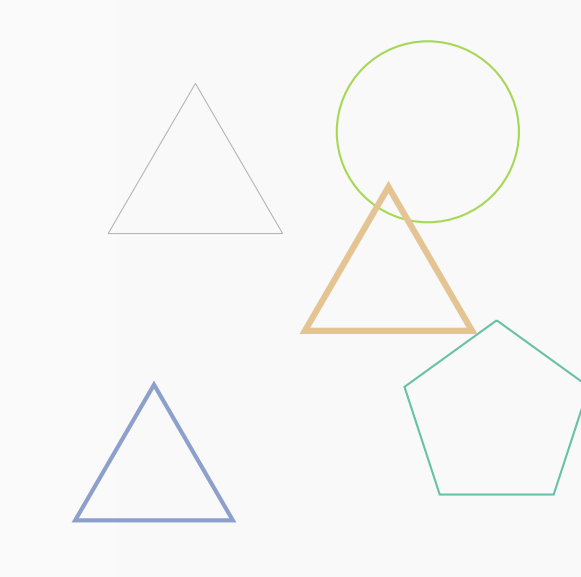[{"shape": "pentagon", "thickness": 1, "radius": 0.83, "center": [0.855, 0.278]}, {"shape": "triangle", "thickness": 2, "radius": 0.78, "center": [0.265, 0.176]}, {"shape": "circle", "thickness": 1, "radius": 0.78, "center": [0.736, 0.771]}, {"shape": "triangle", "thickness": 3, "radius": 0.83, "center": [0.668, 0.509]}, {"shape": "triangle", "thickness": 0.5, "radius": 0.87, "center": [0.336, 0.681]}]